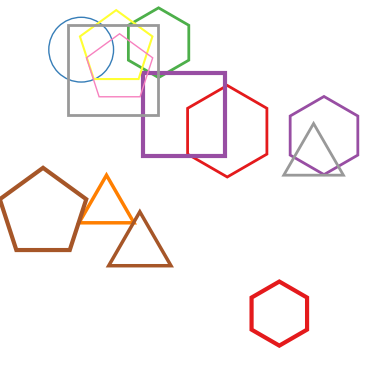[{"shape": "hexagon", "thickness": 3, "radius": 0.42, "center": [0.725, 0.185]}, {"shape": "hexagon", "thickness": 2, "radius": 0.59, "center": [0.59, 0.659]}, {"shape": "circle", "thickness": 1, "radius": 0.42, "center": [0.211, 0.871]}, {"shape": "hexagon", "thickness": 2, "radius": 0.45, "center": [0.412, 0.889]}, {"shape": "hexagon", "thickness": 2, "radius": 0.51, "center": [0.842, 0.648]}, {"shape": "square", "thickness": 3, "radius": 0.54, "center": [0.478, 0.702]}, {"shape": "triangle", "thickness": 2.5, "radius": 0.41, "center": [0.277, 0.463]}, {"shape": "pentagon", "thickness": 1.5, "radius": 0.49, "center": [0.302, 0.875]}, {"shape": "pentagon", "thickness": 3, "radius": 0.59, "center": [0.112, 0.446]}, {"shape": "triangle", "thickness": 2.5, "radius": 0.47, "center": [0.363, 0.356]}, {"shape": "pentagon", "thickness": 1, "radius": 0.45, "center": [0.311, 0.822]}, {"shape": "triangle", "thickness": 2, "radius": 0.45, "center": [0.815, 0.59]}, {"shape": "square", "thickness": 2, "radius": 0.59, "center": [0.294, 0.817]}]